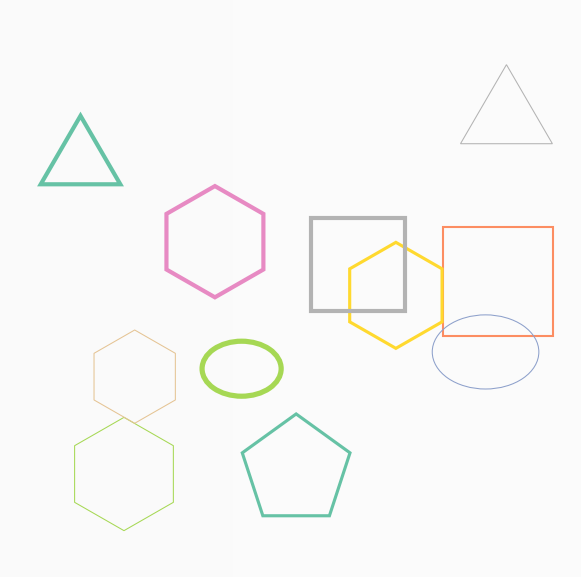[{"shape": "triangle", "thickness": 2, "radius": 0.4, "center": [0.139, 0.72]}, {"shape": "pentagon", "thickness": 1.5, "radius": 0.49, "center": [0.509, 0.185]}, {"shape": "square", "thickness": 1, "radius": 0.47, "center": [0.857, 0.512]}, {"shape": "oval", "thickness": 0.5, "radius": 0.46, "center": [0.835, 0.39]}, {"shape": "hexagon", "thickness": 2, "radius": 0.48, "center": [0.37, 0.581]}, {"shape": "oval", "thickness": 2.5, "radius": 0.34, "center": [0.416, 0.361]}, {"shape": "hexagon", "thickness": 0.5, "radius": 0.49, "center": [0.213, 0.178]}, {"shape": "hexagon", "thickness": 1.5, "radius": 0.46, "center": [0.681, 0.488]}, {"shape": "hexagon", "thickness": 0.5, "radius": 0.4, "center": [0.232, 0.347]}, {"shape": "square", "thickness": 2, "radius": 0.4, "center": [0.616, 0.541]}, {"shape": "triangle", "thickness": 0.5, "radius": 0.46, "center": [0.871, 0.796]}]